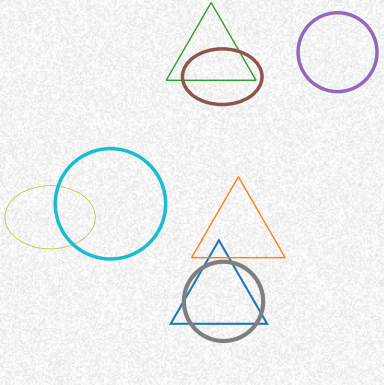[{"shape": "triangle", "thickness": 1.5, "radius": 0.72, "center": [0.569, 0.231]}, {"shape": "triangle", "thickness": 1, "radius": 0.7, "center": [0.619, 0.401]}, {"shape": "triangle", "thickness": 1, "radius": 0.67, "center": [0.548, 0.859]}, {"shape": "circle", "thickness": 2.5, "radius": 0.51, "center": [0.877, 0.864]}, {"shape": "oval", "thickness": 2.5, "radius": 0.52, "center": [0.577, 0.801]}, {"shape": "circle", "thickness": 3, "radius": 0.51, "center": [0.581, 0.217]}, {"shape": "oval", "thickness": 0.5, "radius": 0.59, "center": [0.13, 0.436]}, {"shape": "circle", "thickness": 2.5, "radius": 0.72, "center": [0.287, 0.471]}]